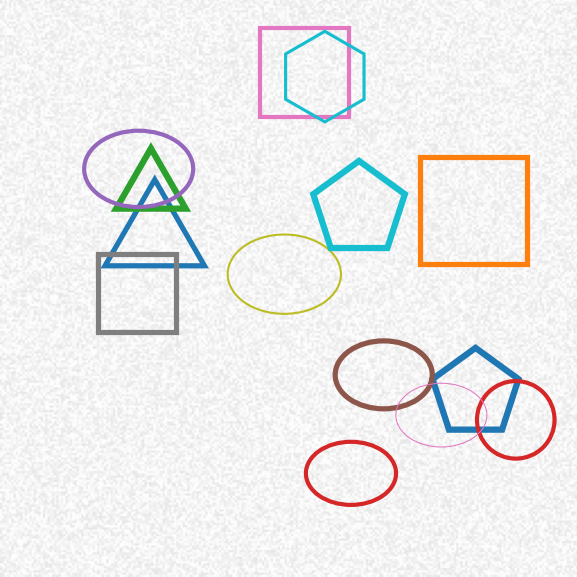[{"shape": "pentagon", "thickness": 3, "radius": 0.39, "center": [0.823, 0.318]}, {"shape": "triangle", "thickness": 2.5, "radius": 0.5, "center": [0.268, 0.589]}, {"shape": "square", "thickness": 2.5, "radius": 0.46, "center": [0.82, 0.635]}, {"shape": "triangle", "thickness": 3, "radius": 0.35, "center": [0.261, 0.673]}, {"shape": "oval", "thickness": 2, "radius": 0.39, "center": [0.608, 0.179]}, {"shape": "circle", "thickness": 2, "radius": 0.34, "center": [0.893, 0.272]}, {"shape": "oval", "thickness": 2, "radius": 0.47, "center": [0.24, 0.707]}, {"shape": "oval", "thickness": 2.5, "radius": 0.42, "center": [0.664, 0.35]}, {"shape": "square", "thickness": 2, "radius": 0.39, "center": [0.527, 0.874]}, {"shape": "oval", "thickness": 0.5, "radius": 0.39, "center": [0.764, 0.28]}, {"shape": "square", "thickness": 2.5, "radius": 0.34, "center": [0.237, 0.492]}, {"shape": "oval", "thickness": 1, "radius": 0.49, "center": [0.492, 0.524]}, {"shape": "hexagon", "thickness": 1.5, "radius": 0.39, "center": [0.562, 0.866]}, {"shape": "pentagon", "thickness": 3, "radius": 0.42, "center": [0.622, 0.637]}]